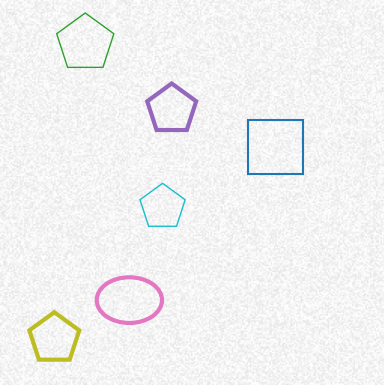[{"shape": "square", "thickness": 1.5, "radius": 0.35, "center": [0.716, 0.619]}, {"shape": "pentagon", "thickness": 1, "radius": 0.39, "center": [0.221, 0.888]}, {"shape": "pentagon", "thickness": 3, "radius": 0.33, "center": [0.446, 0.716]}, {"shape": "oval", "thickness": 3, "radius": 0.42, "center": [0.336, 0.22]}, {"shape": "pentagon", "thickness": 3, "radius": 0.34, "center": [0.141, 0.121]}, {"shape": "pentagon", "thickness": 1, "radius": 0.31, "center": [0.422, 0.462]}]